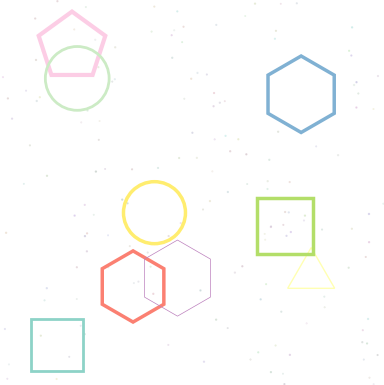[{"shape": "square", "thickness": 2, "radius": 0.34, "center": [0.148, 0.103]}, {"shape": "triangle", "thickness": 1, "radius": 0.35, "center": [0.808, 0.286]}, {"shape": "hexagon", "thickness": 2.5, "radius": 0.46, "center": [0.346, 0.256]}, {"shape": "hexagon", "thickness": 2.5, "radius": 0.5, "center": [0.782, 0.755]}, {"shape": "square", "thickness": 2.5, "radius": 0.36, "center": [0.74, 0.413]}, {"shape": "pentagon", "thickness": 3, "radius": 0.45, "center": [0.187, 0.879]}, {"shape": "hexagon", "thickness": 0.5, "radius": 0.49, "center": [0.461, 0.278]}, {"shape": "circle", "thickness": 2, "radius": 0.41, "center": [0.201, 0.796]}, {"shape": "circle", "thickness": 2.5, "radius": 0.4, "center": [0.401, 0.448]}]